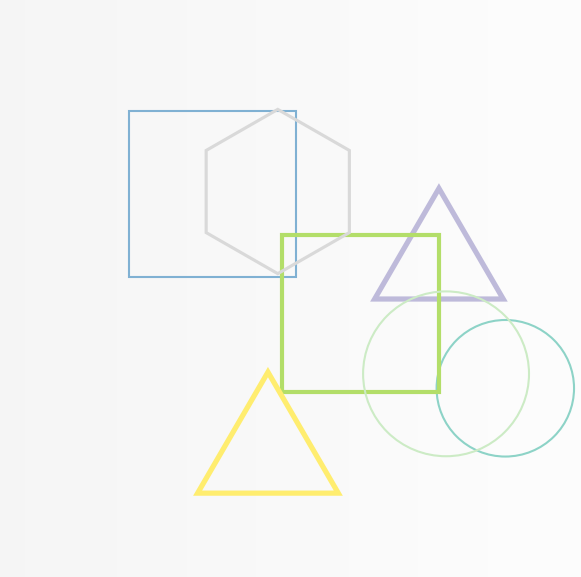[{"shape": "circle", "thickness": 1, "radius": 0.59, "center": [0.869, 0.327]}, {"shape": "triangle", "thickness": 2.5, "radius": 0.64, "center": [0.755, 0.545]}, {"shape": "square", "thickness": 1, "radius": 0.72, "center": [0.366, 0.663]}, {"shape": "square", "thickness": 2, "radius": 0.68, "center": [0.62, 0.456]}, {"shape": "hexagon", "thickness": 1.5, "radius": 0.71, "center": [0.478, 0.667]}, {"shape": "circle", "thickness": 1, "radius": 0.71, "center": [0.767, 0.352]}, {"shape": "triangle", "thickness": 2.5, "radius": 0.7, "center": [0.461, 0.215]}]